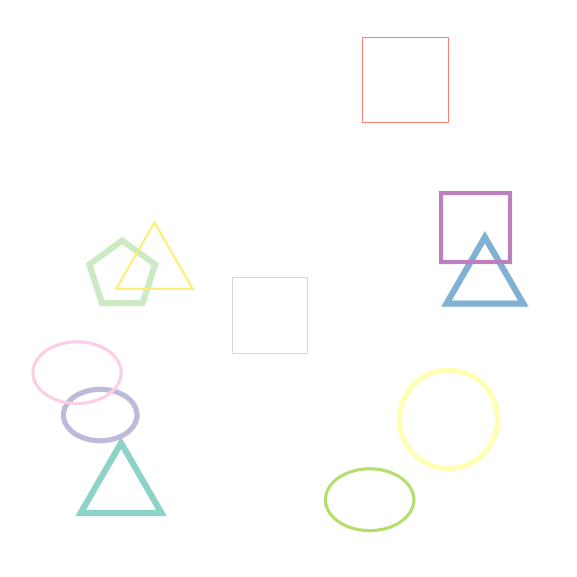[{"shape": "triangle", "thickness": 3, "radius": 0.4, "center": [0.21, 0.151]}, {"shape": "circle", "thickness": 2.5, "radius": 0.43, "center": [0.777, 0.273]}, {"shape": "oval", "thickness": 2.5, "radius": 0.32, "center": [0.174, 0.28]}, {"shape": "square", "thickness": 0.5, "radius": 0.37, "center": [0.701, 0.862]}, {"shape": "triangle", "thickness": 3, "radius": 0.38, "center": [0.84, 0.512]}, {"shape": "oval", "thickness": 1.5, "radius": 0.38, "center": [0.64, 0.134]}, {"shape": "oval", "thickness": 1.5, "radius": 0.38, "center": [0.133, 0.354]}, {"shape": "square", "thickness": 0.5, "radius": 0.33, "center": [0.466, 0.454]}, {"shape": "square", "thickness": 2, "radius": 0.3, "center": [0.823, 0.605]}, {"shape": "pentagon", "thickness": 3, "radius": 0.3, "center": [0.212, 0.523]}, {"shape": "triangle", "thickness": 1, "radius": 0.38, "center": [0.267, 0.537]}]